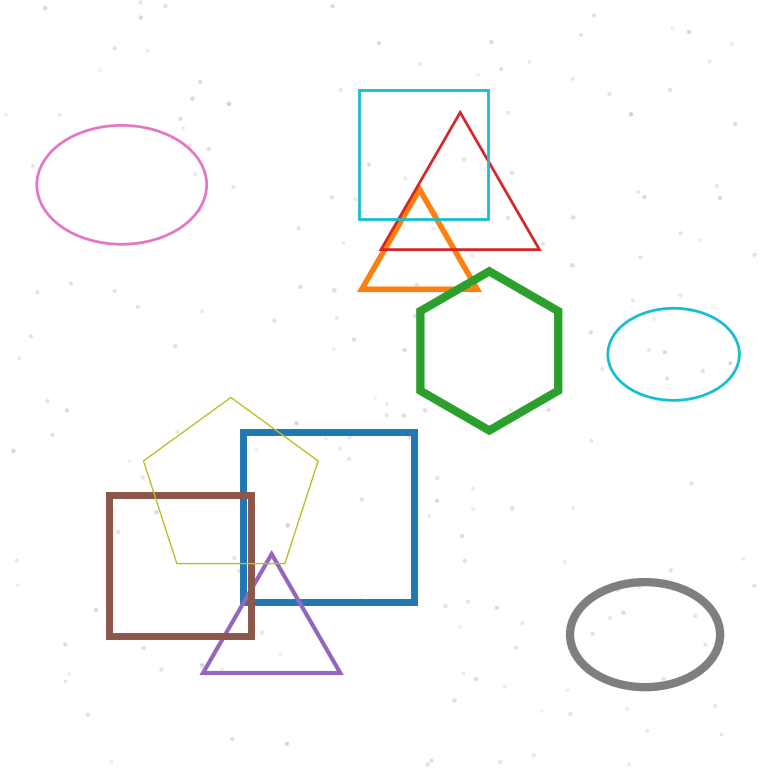[{"shape": "square", "thickness": 2.5, "radius": 0.55, "center": [0.427, 0.328]}, {"shape": "triangle", "thickness": 2, "radius": 0.43, "center": [0.545, 0.668]}, {"shape": "hexagon", "thickness": 3, "radius": 0.52, "center": [0.635, 0.544]}, {"shape": "triangle", "thickness": 1, "radius": 0.59, "center": [0.598, 0.735]}, {"shape": "triangle", "thickness": 1.5, "radius": 0.51, "center": [0.353, 0.177]}, {"shape": "square", "thickness": 2.5, "radius": 0.46, "center": [0.234, 0.265]}, {"shape": "oval", "thickness": 1, "radius": 0.55, "center": [0.158, 0.76]}, {"shape": "oval", "thickness": 3, "radius": 0.49, "center": [0.838, 0.176]}, {"shape": "pentagon", "thickness": 0.5, "radius": 0.6, "center": [0.3, 0.365]}, {"shape": "oval", "thickness": 1, "radius": 0.43, "center": [0.875, 0.54]}, {"shape": "square", "thickness": 1, "radius": 0.42, "center": [0.55, 0.8]}]